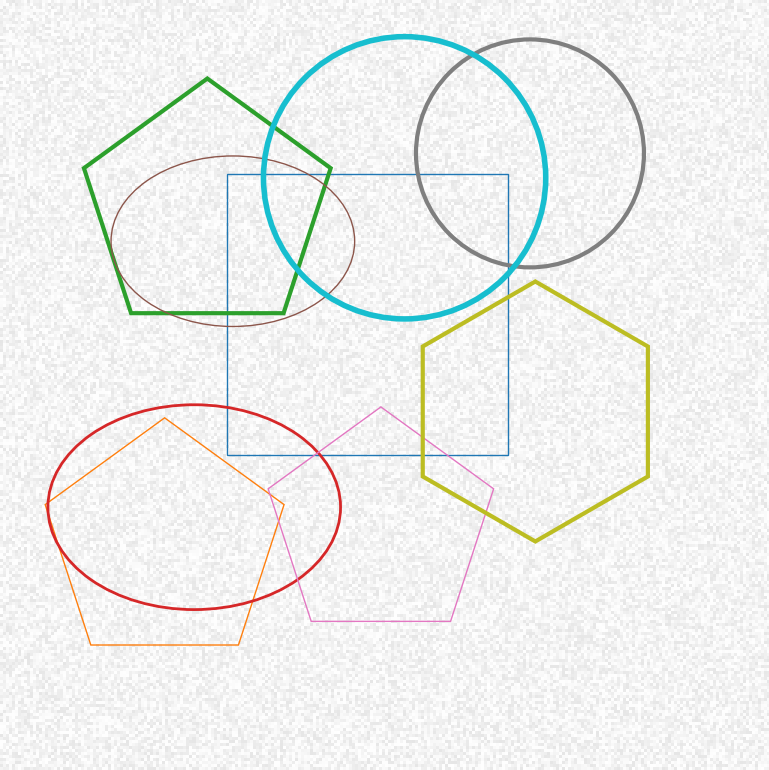[{"shape": "square", "thickness": 0.5, "radius": 0.91, "center": [0.477, 0.592]}, {"shape": "pentagon", "thickness": 0.5, "radius": 0.82, "center": [0.214, 0.294]}, {"shape": "pentagon", "thickness": 1.5, "radius": 0.84, "center": [0.269, 0.73]}, {"shape": "oval", "thickness": 1, "radius": 0.95, "center": [0.252, 0.341]}, {"shape": "oval", "thickness": 0.5, "radius": 0.79, "center": [0.302, 0.687]}, {"shape": "pentagon", "thickness": 0.5, "radius": 0.77, "center": [0.495, 0.318]}, {"shape": "circle", "thickness": 1.5, "radius": 0.74, "center": [0.688, 0.801]}, {"shape": "hexagon", "thickness": 1.5, "radius": 0.84, "center": [0.695, 0.466]}, {"shape": "circle", "thickness": 2, "radius": 0.92, "center": [0.525, 0.769]}]